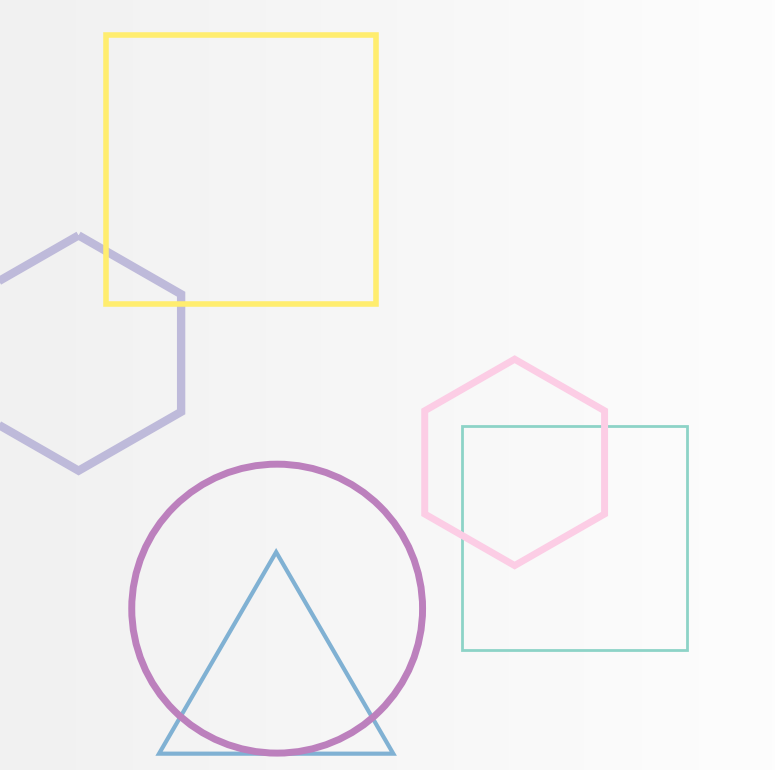[{"shape": "square", "thickness": 1, "radius": 0.73, "center": [0.741, 0.301]}, {"shape": "hexagon", "thickness": 3, "radius": 0.76, "center": [0.101, 0.542]}, {"shape": "triangle", "thickness": 1.5, "radius": 0.87, "center": [0.356, 0.108]}, {"shape": "hexagon", "thickness": 2.5, "radius": 0.67, "center": [0.664, 0.399]}, {"shape": "circle", "thickness": 2.5, "radius": 0.94, "center": [0.358, 0.21]}, {"shape": "square", "thickness": 2, "radius": 0.87, "center": [0.311, 0.779]}]